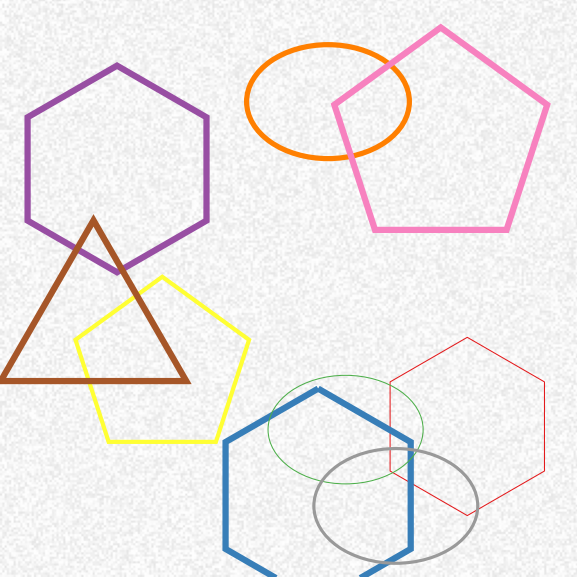[{"shape": "hexagon", "thickness": 0.5, "radius": 0.77, "center": [0.809, 0.261]}, {"shape": "hexagon", "thickness": 3, "radius": 0.93, "center": [0.551, 0.141]}, {"shape": "oval", "thickness": 0.5, "radius": 0.67, "center": [0.598, 0.255]}, {"shape": "hexagon", "thickness": 3, "radius": 0.89, "center": [0.203, 0.707]}, {"shape": "oval", "thickness": 2.5, "radius": 0.7, "center": [0.568, 0.823]}, {"shape": "pentagon", "thickness": 2, "radius": 0.79, "center": [0.281, 0.362]}, {"shape": "triangle", "thickness": 3, "radius": 0.93, "center": [0.162, 0.432]}, {"shape": "pentagon", "thickness": 3, "radius": 0.97, "center": [0.763, 0.758]}, {"shape": "oval", "thickness": 1.5, "radius": 0.71, "center": [0.685, 0.123]}]